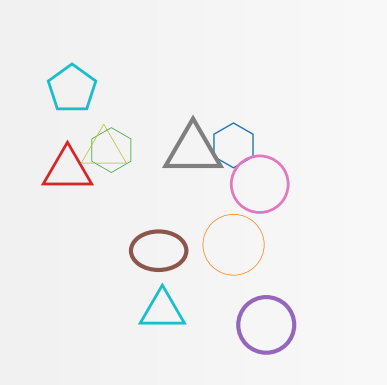[{"shape": "hexagon", "thickness": 1, "radius": 0.29, "center": [0.603, 0.622]}, {"shape": "circle", "thickness": 0.5, "radius": 0.4, "center": [0.603, 0.364]}, {"shape": "hexagon", "thickness": 0.5, "radius": 0.29, "center": [0.287, 0.61]}, {"shape": "triangle", "thickness": 2, "radius": 0.36, "center": [0.174, 0.558]}, {"shape": "circle", "thickness": 3, "radius": 0.36, "center": [0.687, 0.156]}, {"shape": "oval", "thickness": 3, "radius": 0.36, "center": [0.409, 0.349]}, {"shape": "circle", "thickness": 2, "radius": 0.37, "center": [0.67, 0.522]}, {"shape": "triangle", "thickness": 3, "radius": 0.41, "center": [0.498, 0.61]}, {"shape": "triangle", "thickness": 0.5, "radius": 0.34, "center": [0.268, 0.61]}, {"shape": "pentagon", "thickness": 2, "radius": 0.32, "center": [0.186, 0.769]}, {"shape": "triangle", "thickness": 2, "radius": 0.33, "center": [0.419, 0.194]}]